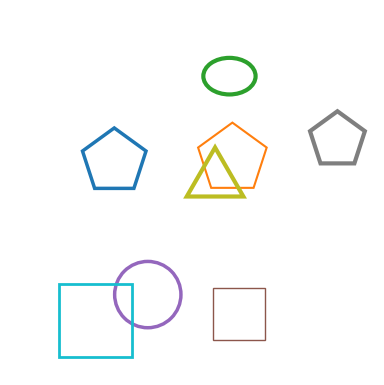[{"shape": "pentagon", "thickness": 2.5, "radius": 0.43, "center": [0.297, 0.581]}, {"shape": "pentagon", "thickness": 1.5, "radius": 0.47, "center": [0.604, 0.588]}, {"shape": "oval", "thickness": 3, "radius": 0.34, "center": [0.596, 0.802]}, {"shape": "circle", "thickness": 2.5, "radius": 0.43, "center": [0.384, 0.235]}, {"shape": "square", "thickness": 1, "radius": 0.34, "center": [0.622, 0.184]}, {"shape": "pentagon", "thickness": 3, "radius": 0.37, "center": [0.876, 0.636]}, {"shape": "triangle", "thickness": 3, "radius": 0.42, "center": [0.559, 0.532]}, {"shape": "square", "thickness": 2, "radius": 0.47, "center": [0.248, 0.168]}]